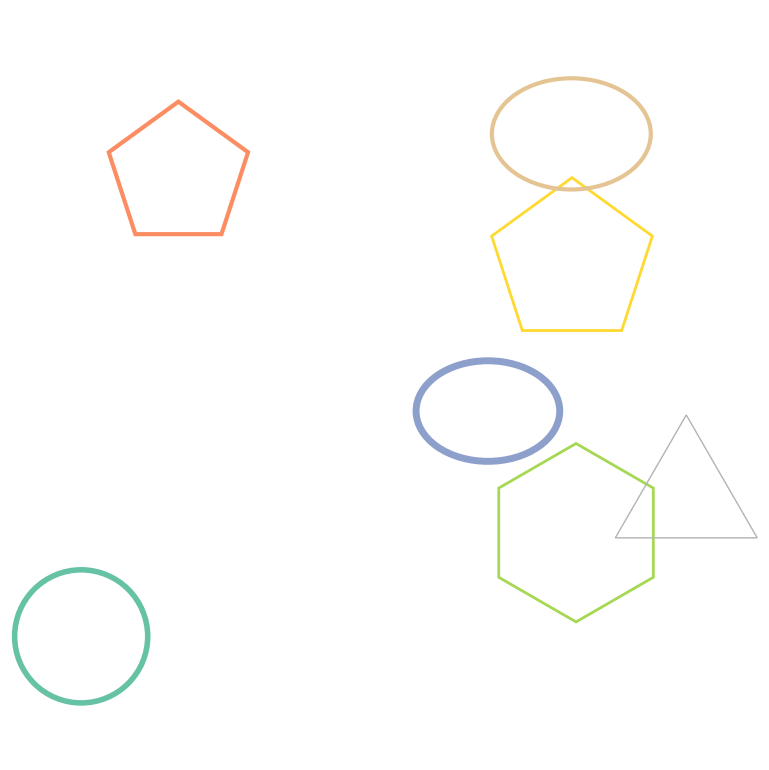[{"shape": "circle", "thickness": 2, "radius": 0.43, "center": [0.105, 0.174]}, {"shape": "pentagon", "thickness": 1.5, "radius": 0.48, "center": [0.232, 0.773]}, {"shape": "oval", "thickness": 2.5, "radius": 0.47, "center": [0.634, 0.466]}, {"shape": "hexagon", "thickness": 1, "radius": 0.58, "center": [0.748, 0.308]}, {"shape": "pentagon", "thickness": 1, "radius": 0.55, "center": [0.743, 0.659]}, {"shape": "oval", "thickness": 1.5, "radius": 0.52, "center": [0.742, 0.826]}, {"shape": "triangle", "thickness": 0.5, "radius": 0.53, "center": [0.891, 0.355]}]